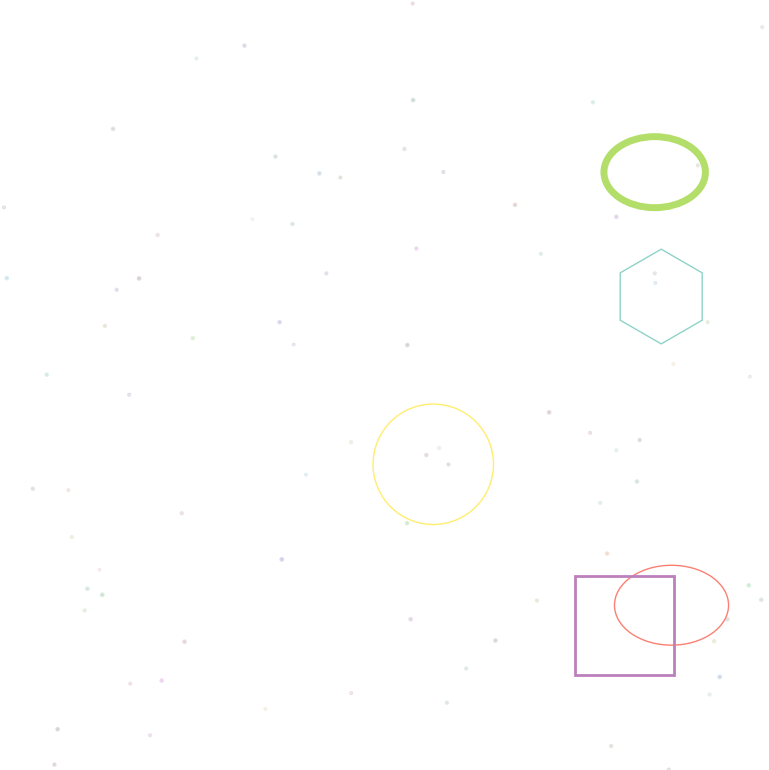[{"shape": "hexagon", "thickness": 0.5, "radius": 0.31, "center": [0.859, 0.615]}, {"shape": "oval", "thickness": 0.5, "radius": 0.37, "center": [0.872, 0.214]}, {"shape": "oval", "thickness": 2.5, "radius": 0.33, "center": [0.85, 0.776]}, {"shape": "square", "thickness": 1, "radius": 0.32, "center": [0.811, 0.188]}, {"shape": "circle", "thickness": 0.5, "radius": 0.39, "center": [0.563, 0.397]}]